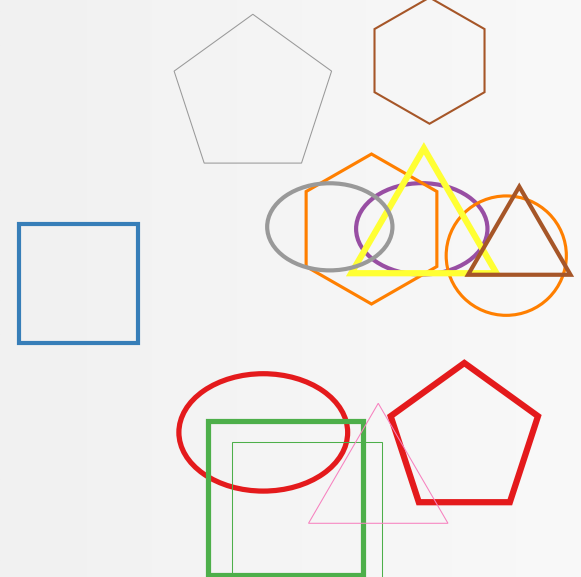[{"shape": "pentagon", "thickness": 3, "radius": 0.67, "center": [0.799, 0.237]}, {"shape": "oval", "thickness": 2.5, "radius": 0.73, "center": [0.453, 0.25]}, {"shape": "square", "thickness": 2, "radius": 0.51, "center": [0.135, 0.509]}, {"shape": "square", "thickness": 0.5, "radius": 0.65, "center": [0.528, 0.104]}, {"shape": "square", "thickness": 2.5, "radius": 0.67, "center": [0.492, 0.137]}, {"shape": "oval", "thickness": 2, "radius": 0.56, "center": [0.726, 0.603]}, {"shape": "hexagon", "thickness": 1.5, "radius": 0.65, "center": [0.639, 0.603]}, {"shape": "circle", "thickness": 1.5, "radius": 0.52, "center": [0.871, 0.556]}, {"shape": "triangle", "thickness": 3, "radius": 0.72, "center": [0.729, 0.598]}, {"shape": "hexagon", "thickness": 1, "radius": 0.55, "center": [0.739, 0.894]}, {"shape": "triangle", "thickness": 2, "radius": 0.51, "center": [0.893, 0.574]}, {"shape": "triangle", "thickness": 0.5, "radius": 0.69, "center": [0.651, 0.162]}, {"shape": "pentagon", "thickness": 0.5, "radius": 0.71, "center": [0.435, 0.832]}, {"shape": "oval", "thickness": 2, "radius": 0.54, "center": [0.567, 0.606]}]